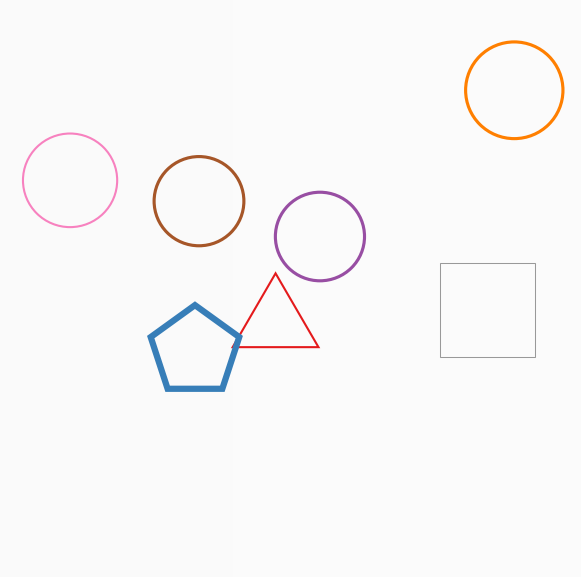[{"shape": "triangle", "thickness": 1, "radius": 0.43, "center": [0.474, 0.441]}, {"shape": "pentagon", "thickness": 3, "radius": 0.4, "center": [0.335, 0.391]}, {"shape": "circle", "thickness": 1.5, "radius": 0.38, "center": [0.55, 0.59]}, {"shape": "circle", "thickness": 1.5, "radius": 0.42, "center": [0.885, 0.843]}, {"shape": "circle", "thickness": 1.5, "radius": 0.39, "center": [0.342, 0.651]}, {"shape": "circle", "thickness": 1, "radius": 0.41, "center": [0.121, 0.687]}, {"shape": "square", "thickness": 0.5, "radius": 0.41, "center": [0.839, 0.463]}]